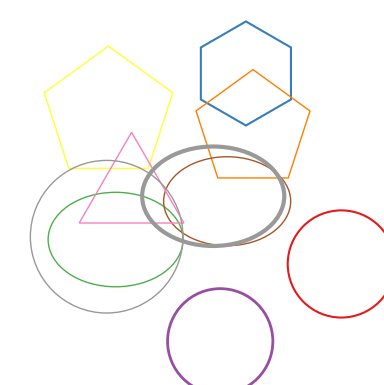[{"shape": "circle", "thickness": 1.5, "radius": 0.7, "center": [0.887, 0.314]}, {"shape": "hexagon", "thickness": 1.5, "radius": 0.68, "center": [0.639, 0.809]}, {"shape": "oval", "thickness": 1, "radius": 0.88, "center": [0.3, 0.378]}, {"shape": "circle", "thickness": 2, "radius": 0.68, "center": [0.572, 0.114]}, {"shape": "pentagon", "thickness": 1, "radius": 0.78, "center": [0.657, 0.664]}, {"shape": "pentagon", "thickness": 1, "radius": 0.88, "center": [0.282, 0.705]}, {"shape": "oval", "thickness": 1, "radius": 0.83, "center": [0.59, 0.477]}, {"shape": "triangle", "thickness": 1, "radius": 0.79, "center": [0.342, 0.499]}, {"shape": "oval", "thickness": 3, "radius": 0.92, "center": [0.554, 0.49]}, {"shape": "circle", "thickness": 1, "radius": 0.99, "center": [0.277, 0.385]}]